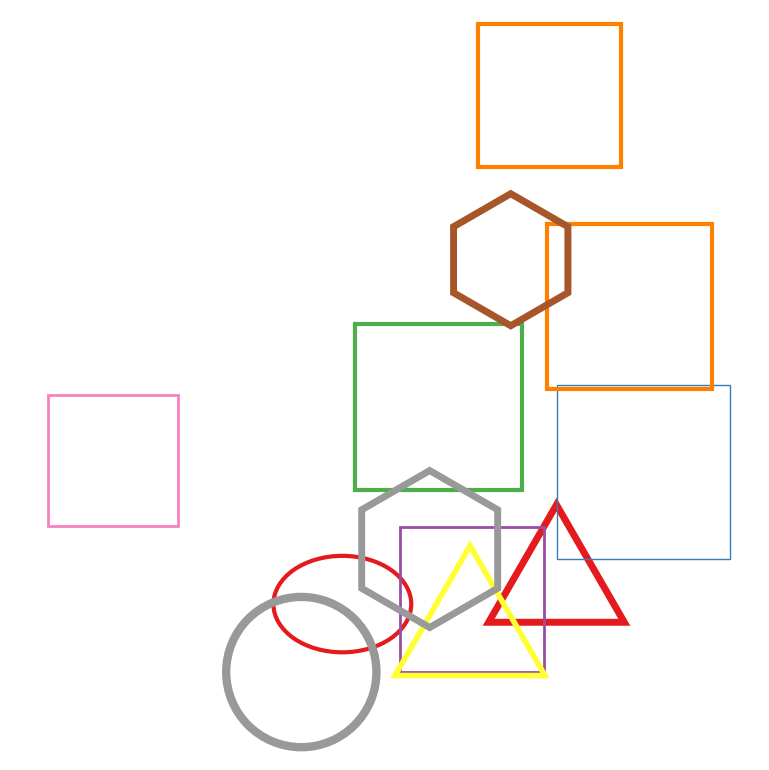[{"shape": "triangle", "thickness": 2.5, "radius": 0.51, "center": [0.723, 0.243]}, {"shape": "oval", "thickness": 1.5, "radius": 0.45, "center": [0.445, 0.215]}, {"shape": "square", "thickness": 0.5, "radius": 0.56, "center": [0.836, 0.387]}, {"shape": "square", "thickness": 1.5, "radius": 0.54, "center": [0.569, 0.472]}, {"shape": "square", "thickness": 1, "radius": 0.47, "center": [0.613, 0.222]}, {"shape": "square", "thickness": 1.5, "radius": 0.46, "center": [0.714, 0.876]}, {"shape": "square", "thickness": 1.5, "radius": 0.54, "center": [0.817, 0.602]}, {"shape": "triangle", "thickness": 2, "radius": 0.56, "center": [0.61, 0.179]}, {"shape": "hexagon", "thickness": 2.5, "radius": 0.43, "center": [0.663, 0.663]}, {"shape": "square", "thickness": 1, "radius": 0.42, "center": [0.147, 0.402]}, {"shape": "hexagon", "thickness": 2.5, "radius": 0.51, "center": [0.558, 0.287]}, {"shape": "circle", "thickness": 3, "radius": 0.49, "center": [0.391, 0.127]}]